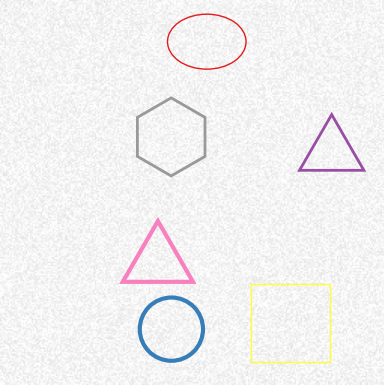[{"shape": "oval", "thickness": 1, "radius": 0.51, "center": [0.537, 0.892]}, {"shape": "circle", "thickness": 3, "radius": 0.41, "center": [0.445, 0.145]}, {"shape": "triangle", "thickness": 2, "radius": 0.48, "center": [0.862, 0.606]}, {"shape": "square", "thickness": 1, "radius": 0.51, "center": [0.755, 0.162]}, {"shape": "triangle", "thickness": 3, "radius": 0.53, "center": [0.41, 0.321]}, {"shape": "hexagon", "thickness": 2, "radius": 0.51, "center": [0.445, 0.644]}]